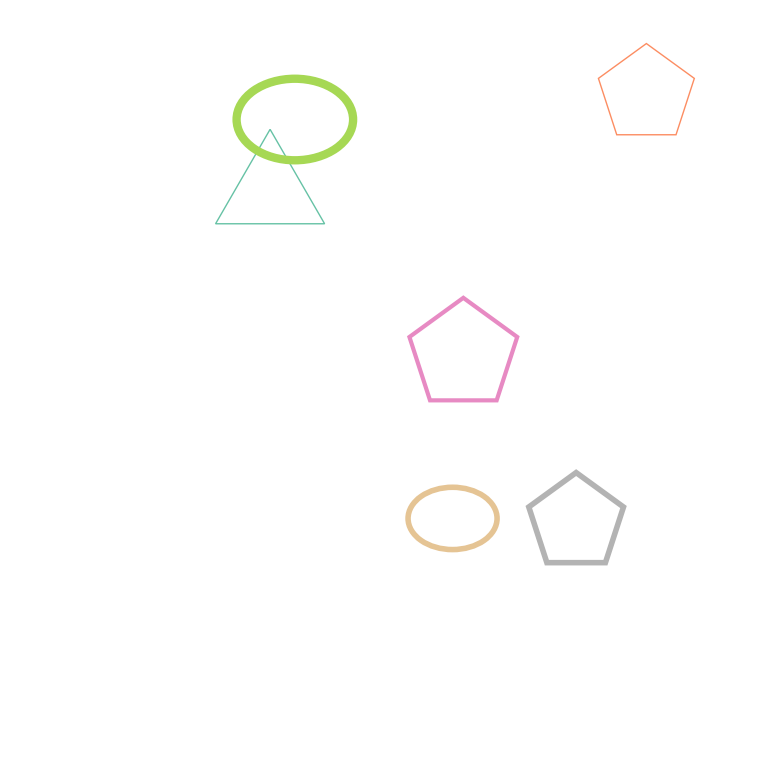[{"shape": "triangle", "thickness": 0.5, "radius": 0.41, "center": [0.351, 0.75]}, {"shape": "pentagon", "thickness": 0.5, "radius": 0.33, "center": [0.839, 0.878]}, {"shape": "pentagon", "thickness": 1.5, "radius": 0.37, "center": [0.602, 0.54]}, {"shape": "oval", "thickness": 3, "radius": 0.38, "center": [0.383, 0.845]}, {"shape": "oval", "thickness": 2, "radius": 0.29, "center": [0.588, 0.327]}, {"shape": "pentagon", "thickness": 2, "radius": 0.32, "center": [0.748, 0.322]}]